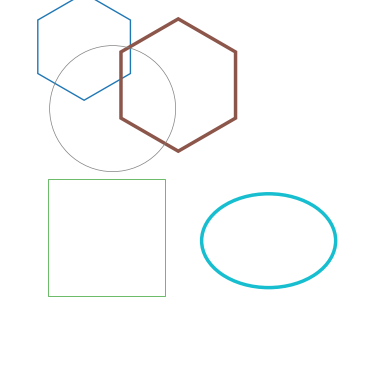[{"shape": "hexagon", "thickness": 1, "radius": 0.69, "center": [0.218, 0.879]}, {"shape": "square", "thickness": 0.5, "radius": 0.76, "center": [0.277, 0.383]}, {"shape": "hexagon", "thickness": 2.5, "radius": 0.86, "center": [0.463, 0.779]}, {"shape": "circle", "thickness": 0.5, "radius": 0.82, "center": [0.293, 0.718]}, {"shape": "oval", "thickness": 2.5, "radius": 0.87, "center": [0.698, 0.375]}]